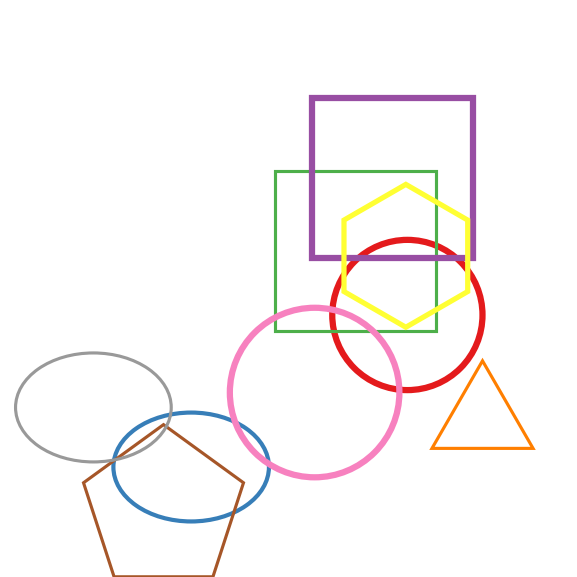[{"shape": "circle", "thickness": 3, "radius": 0.65, "center": [0.705, 0.454]}, {"shape": "oval", "thickness": 2, "radius": 0.67, "center": [0.331, 0.19]}, {"shape": "square", "thickness": 1.5, "radius": 0.69, "center": [0.615, 0.564]}, {"shape": "square", "thickness": 3, "radius": 0.69, "center": [0.68, 0.691]}, {"shape": "triangle", "thickness": 1.5, "radius": 0.51, "center": [0.836, 0.273]}, {"shape": "hexagon", "thickness": 2.5, "radius": 0.62, "center": [0.703, 0.556]}, {"shape": "pentagon", "thickness": 1.5, "radius": 0.73, "center": [0.283, 0.118]}, {"shape": "circle", "thickness": 3, "radius": 0.73, "center": [0.545, 0.319]}, {"shape": "oval", "thickness": 1.5, "radius": 0.67, "center": [0.162, 0.294]}]